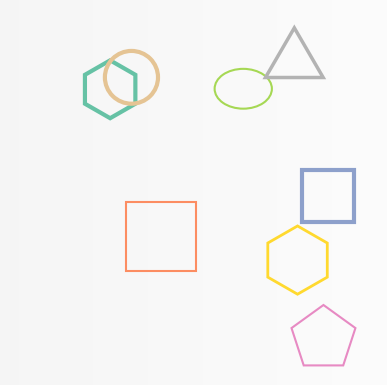[{"shape": "hexagon", "thickness": 3, "radius": 0.38, "center": [0.284, 0.768]}, {"shape": "square", "thickness": 1.5, "radius": 0.45, "center": [0.416, 0.386]}, {"shape": "square", "thickness": 3, "radius": 0.34, "center": [0.847, 0.491]}, {"shape": "pentagon", "thickness": 1.5, "radius": 0.43, "center": [0.835, 0.121]}, {"shape": "oval", "thickness": 1.5, "radius": 0.37, "center": [0.628, 0.769]}, {"shape": "hexagon", "thickness": 2, "radius": 0.44, "center": [0.768, 0.324]}, {"shape": "circle", "thickness": 3, "radius": 0.34, "center": [0.339, 0.799]}, {"shape": "triangle", "thickness": 2.5, "radius": 0.43, "center": [0.76, 0.842]}]